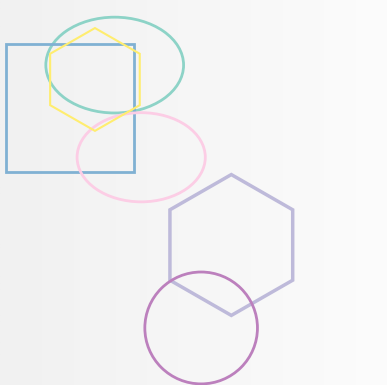[{"shape": "oval", "thickness": 2, "radius": 0.89, "center": [0.296, 0.831]}, {"shape": "hexagon", "thickness": 2.5, "radius": 0.91, "center": [0.597, 0.364]}, {"shape": "square", "thickness": 2, "radius": 0.83, "center": [0.181, 0.719]}, {"shape": "oval", "thickness": 2, "radius": 0.83, "center": [0.364, 0.592]}, {"shape": "circle", "thickness": 2, "radius": 0.73, "center": [0.519, 0.148]}, {"shape": "hexagon", "thickness": 1.5, "radius": 0.67, "center": [0.245, 0.794]}]